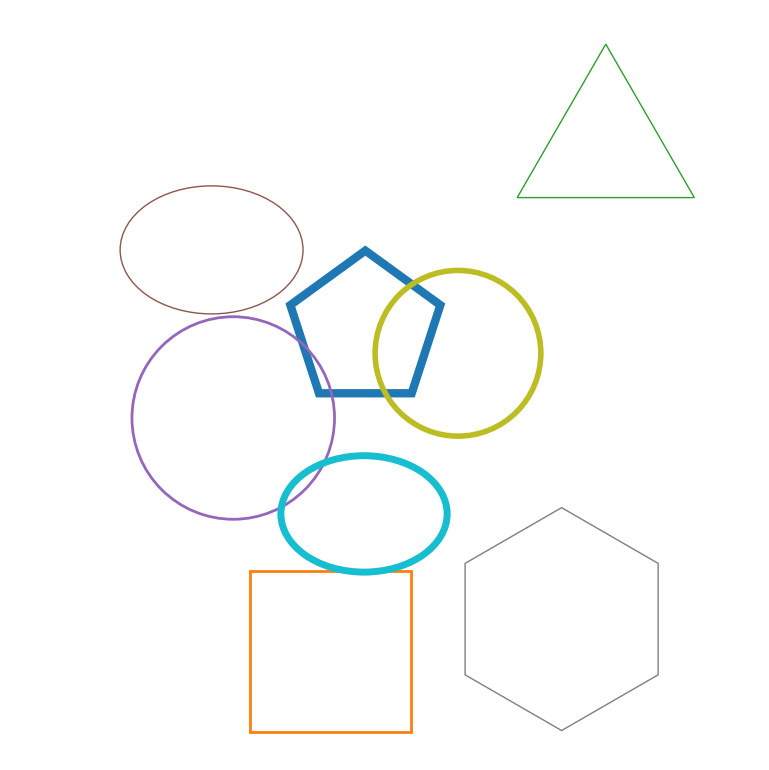[{"shape": "pentagon", "thickness": 3, "radius": 0.51, "center": [0.474, 0.572]}, {"shape": "square", "thickness": 1, "radius": 0.52, "center": [0.429, 0.154]}, {"shape": "triangle", "thickness": 0.5, "radius": 0.66, "center": [0.787, 0.81]}, {"shape": "circle", "thickness": 1, "radius": 0.66, "center": [0.303, 0.457]}, {"shape": "oval", "thickness": 0.5, "radius": 0.59, "center": [0.275, 0.675]}, {"shape": "hexagon", "thickness": 0.5, "radius": 0.72, "center": [0.729, 0.196]}, {"shape": "circle", "thickness": 2, "radius": 0.54, "center": [0.595, 0.541]}, {"shape": "oval", "thickness": 2.5, "radius": 0.54, "center": [0.473, 0.333]}]